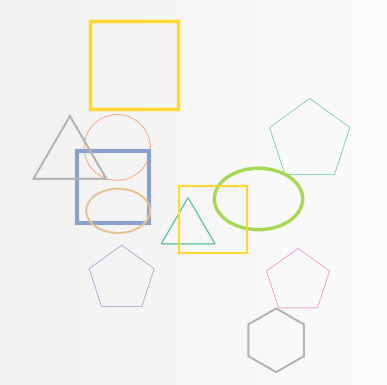[{"shape": "triangle", "thickness": 1, "radius": 0.4, "center": [0.485, 0.407]}, {"shape": "pentagon", "thickness": 0.5, "radius": 0.54, "center": [0.799, 0.635]}, {"shape": "circle", "thickness": 0.5, "radius": 0.43, "center": [0.302, 0.617]}, {"shape": "square", "thickness": 3, "radius": 0.46, "center": [0.291, 0.514]}, {"shape": "pentagon", "thickness": 0.5, "radius": 0.44, "center": [0.314, 0.275]}, {"shape": "pentagon", "thickness": 0.5, "radius": 0.43, "center": [0.769, 0.27]}, {"shape": "oval", "thickness": 2.5, "radius": 0.57, "center": [0.667, 0.483]}, {"shape": "square", "thickness": 2.5, "radius": 0.57, "center": [0.346, 0.831]}, {"shape": "square", "thickness": 1.5, "radius": 0.44, "center": [0.55, 0.43]}, {"shape": "oval", "thickness": 1.5, "radius": 0.41, "center": [0.305, 0.452]}, {"shape": "triangle", "thickness": 1.5, "radius": 0.54, "center": [0.18, 0.59]}, {"shape": "hexagon", "thickness": 1.5, "radius": 0.41, "center": [0.713, 0.116]}]